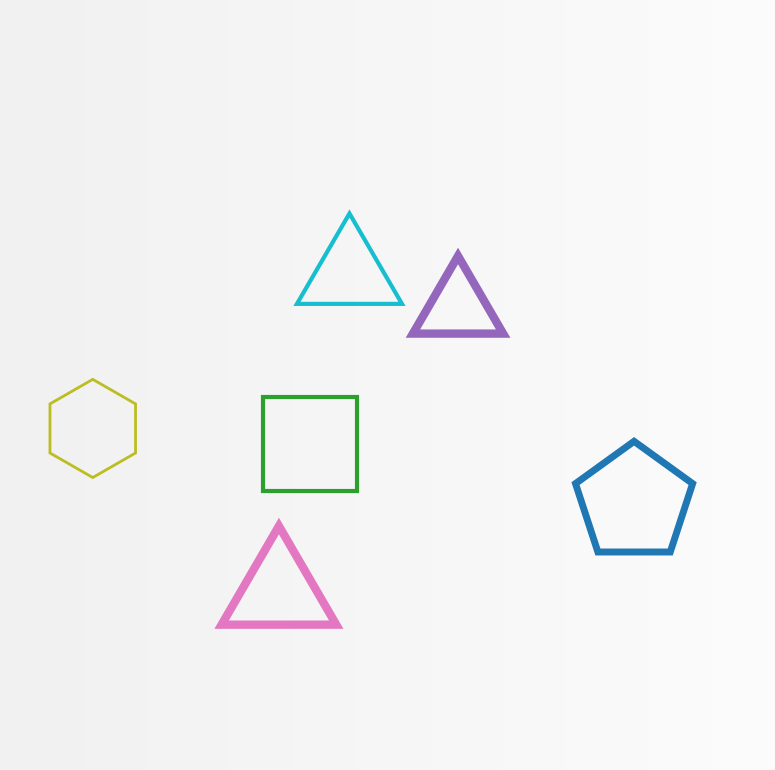[{"shape": "pentagon", "thickness": 2.5, "radius": 0.4, "center": [0.818, 0.347]}, {"shape": "square", "thickness": 1.5, "radius": 0.3, "center": [0.4, 0.424]}, {"shape": "triangle", "thickness": 3, "radius": 0.34, "center": [0.591, 0.6]}, {"shape": "triangle", "thickness": 3, "radius": 0.43, "center": [0.36, 0.231]}, {"shape": "hexagon", "thickness": 1, "radius": 0.32, "center": [0.12, 0.444]}, {"shape": "triangle", "thickness": 1.5, "radius": 0.39, "center": [0.451, 0.644]}]